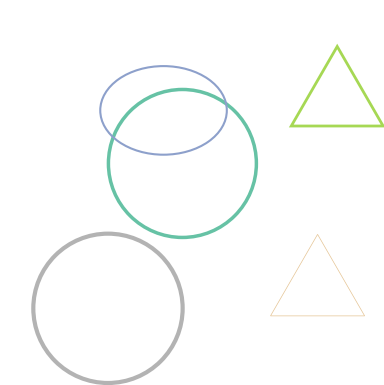[{"shape": "circle", "thickness": 2.5, "radius": 0.96, "center": [0.474, 0.575]}, {"shape": "oval", "thickness": 1.5, "radius": 0.82, "center": [0.425, 0.713]}, {"shape": "triangle", "thickness": 2, "radius": 0.69, "center": [0.876, 0.742]}, {"shape": "triangle", "thickness": 0.5, "radius": 0.71, "center": [0.825, 0.25]}, {"shape": "circle", "thickness": 3, "radius": 0.97, "center": [0.28, 0.199]}]